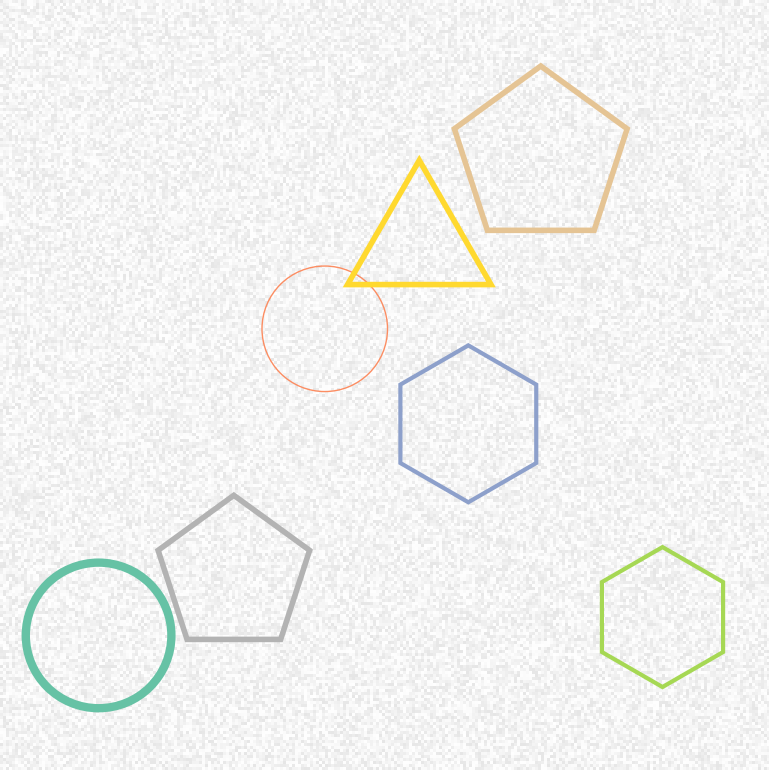[{"shape": "circle", "thickness": 3, "radius": 0.47, "center": [0.128, 0.175]}, {"shape": "circle", "thickness": 0.5, "radius": 0.41, "center": [0.422, 0.573]}, {"shape": "hexagon", "thickness": 1.5, "radius": 0.51, "center": [0.608, 0.45]}, {"shape": "hexagon", "thickness": 1.5, "radius": 0.45, "center": [0.86, 0.199]}, {"shape": "triangle", "thickness": 2, "radius": 0.54, "center": [0.545, 0.684]}, {"shape": "pentagon", "thickness": 2, "radius": 0.59, "center": [0.702, 0.796]}, {"shape": "pentagon", "thickness": 2, "radius": 0.52, "center": [0.304, 0.253]}]